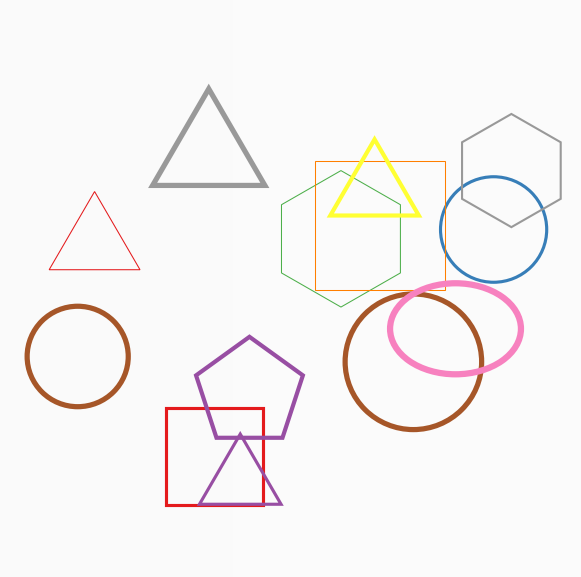[{"shape": "square", "thickness": 1.5, "radius": 0.42, "center": [0.368, 0.209]}, {"shape": "triangle", "thickness": 0.5, "radius": 0.45, "center": [0.163, 0.577]}, {"shape": "circle", "thickness": 1.5, "radius": 0.46, "center": [0.849, 0.602]}, {"shape": "hexagon", "thickness": 0.5, "radius": 0.59, "center": [0.587, 0.586]}, {"shape": "triangle", "thickness": 1.5, "radius": 0.41, "center": [0.413, 0.166]}, {"shape": "pentagon", "thickness": 2, "radius": 0.48, "center": [0.429, 0.319]}, {"shape": "square", "thickness": 0.5, "radius": 0.56, "center": [0.654, 0.609]}, {"shape": "triangle", "thickness": 2, "radius": 0.44, "center": [0.644, 0.67]}, {"shape": "circle", "thickness": 2.5, "radius": 0.43, "center": [0.134, 0.382]}, {"shape": "circle", "thickness": 2.5, "radius": 0.59, "center": [0.711, 0.373]}, {"shape": "oval", "thickness": 3, "radius": 0.56, "center": [0.784, 0.43]}, {"shape": "hexagon", "thickness": 1, "radius": 0.49, "center": [0.88, 0.704]}, {"shape": "triangle", "thickness": 2.5, "radius": 0.56, "center": [0.359, 0.734]}]